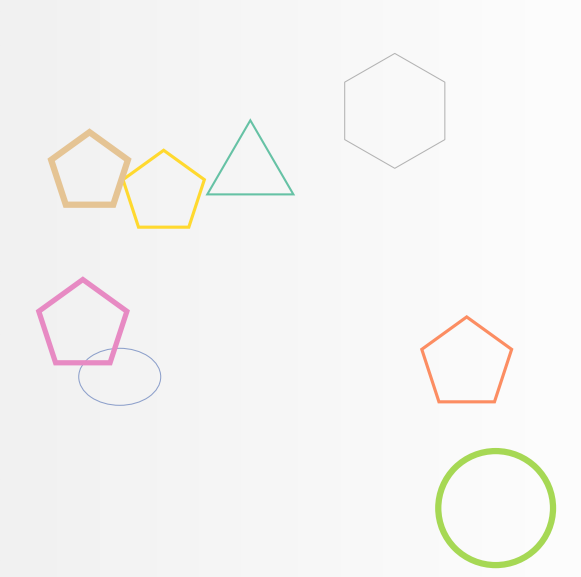[{"shape": "triangle", "thickness": 1, "radius": 0.43, "center": [0.431, 0.705]}, {"shape": "pentagon", "thickness": 1.5, "radius": 0.41, "center": [0.803, 0.369]}, {"shape": "oval", "thickness": 0.5, "radius": 0.35, "center": [0.206, 0.347]}, {"shape": "pentagon", "thickness": 2.5, "radius": 0.4, "center": [0.143, 0.435]}, {"shape": "circle", "thickness": 3, "radius": 0.49, "center": [0.853, 0.119]}, {"shape": "pentagon", "thickness": 1.5, "radius": 0.37, "center": [0.282, 0.665]}, {"shape": "pentagon", "thickness": 3, "radius": 0.35, "center": [0.154, 0.701]}, {"shape": "hexagon", "thickness": 0.5, "radius": 0.5, "center": [0.679, 0.807]}]